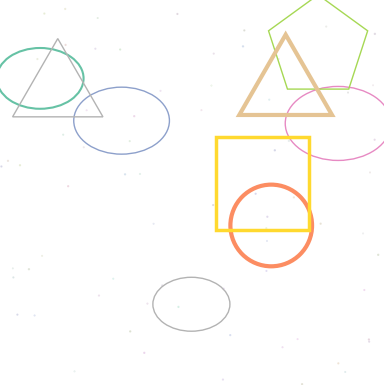[{"shape": "oval", "thickness": 1.5, "radius": 0.56, "center": [0.104, 0.796]}, {"shape": "circle", "thickness": 3, "radius": 0.53, "center": [0.705, 0.414]}, {"shape": "oval", "thickness": 1, "radius": 0.62, "center": [0.316, 0.687]}, {"shape": "oval", "thickness": 1, "radius": 0.69, "center": [0.878, 0.679]}, {"shape": "pentagon", "thickness": 1, "radius": 0.68, "center": [0.826, 0.878]}, {"shape": "square", "thickness": 2.5, "radius": 0.61, "center": [0.682, 0.523]}, {"shape": "triangle", "thickness": 3, "radius": 0.7, "center": [0.742, 0.771]}, {"shape": "triangle", "thickness": 1, "radius": 0.68, "center": [0.15, 0.764]}, {"shape": "oval", "thickness": 1, "radius": 0.5, "center": [0.497, 0.21]}]